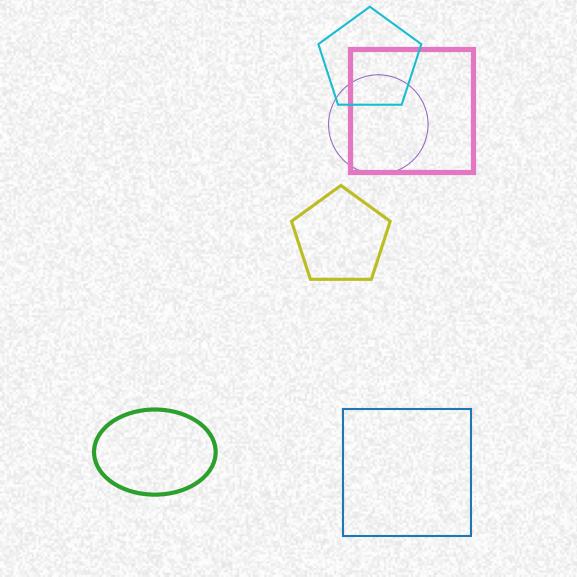[{"shape": "square", "thickness": 1, "radius": 0.55, "center": [0.705, 0.181]}, {"shape": "oval", "thickness": 2, "radius": 0.53, "center": [0.268, 0.216]}, {"shape": "circle", "thickness": 0.5, "radius": 0.43, "center": [0.655, 0.783]}, {"shape": "square", "thickness": 2.5, "radius": 0.53, "center": [0.712, 0.807]}, {"shape": "pentagon", "thickness": 1.5, "radius": 0.45, "center": [0.59, 0.588]}, {"shape": "pentagon", "thickness": 1, "radius": 0.47, "center": [0.64, 0.894]}]